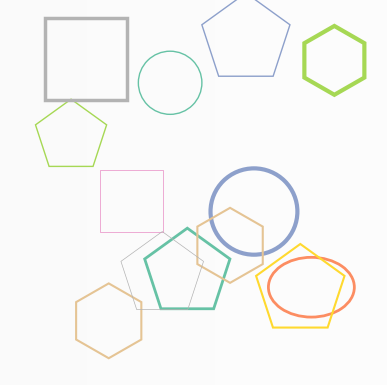[{"shape": "pentagon", "thickness": 2, "radius": 0.58, "center": [0.483, 0.292]}, {"shape": "circle", "thickness": 1, "radius": 0.41, "center": [0.439, 0.785]}, {"shape": "oval", "thickness": 2, "radius": 0.55, "center": [0.804, 0.254]}, {"shape": "pentagon", "thickness": 1, "radius": 0.6, "center": [0.635, 0.899]}, {"shape": "circle", "thickness": 3, "radius": 0.56, "center": [0.655, 0.451]}, {"shape": "square", "thickness": 0.5, "radius": 0.41, "center": [0.338, 0.478]}, {"shape": "pentagon", "thickness": 1, "radius": 0.48, "center": [0.183, 0.646]}, {"shape": "hexagon", "thickness": 3, "radius": 0.45, "center": [0.863, 0.843]}, {"shape": "pentagon", "thickness": 1.5, "radius": 0.6, "center": [0.775, 0.246]}, {"shape": "hexagon", "thickness": 1.5, "radius": 0.49, "center": [0.594, 0.363]}, {"shape": "hexagon", "thickness": 1.5, "radius": 0.49, "center": [0.281, 0.167]}, {"shape": "square", "thickness": 2.5, "radius": 0.53, "center": [0.223, 0.847]}, {"shape": "pentagon", "thickness": 0.5, "radius": 0.56, "center": [0.419, 0.286]}]